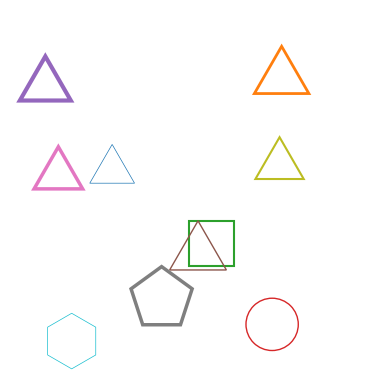[{"shape": "triangle", "thickness": 0.5, "radius": 0.34, "center": [0.291, 0.558]}, {"shape": "triangle", "thickness": 2, "radius": 0.41, "center": [0.732, 0.798]}, {"shape": "square", "thickness": 1.5, "radius": 0.29, "center": [0.551, 0.366]}, {"shape": "circle", "thickness": 1, "radius": 0.34, "center": [0.707, 0.157]}, {"shape": "triangle", "thickness": 3, "radius": 0.38, "center": [0.118, 0.777]}, {"shape": "triangle", "thickness": 1, "radius": 0.43, "center": [0.514, 0.341]}, {"shape": "triangle", "thickness": 2.5, "radius": 0.36, "center": [0.152, 0.546]}, {"shape": "pentagon", "thickness": 2.5, "radius": 0.42, "center": [0.42, 0.224]}, {"shape": "triangle", "thickness": 1.5, "radius": 0.36, "center": [0.726, 0.571]}, {"shape": "hexagon", "thickness": 0.5, "radius": 0.36, "center": [0.186, 0.114]}]